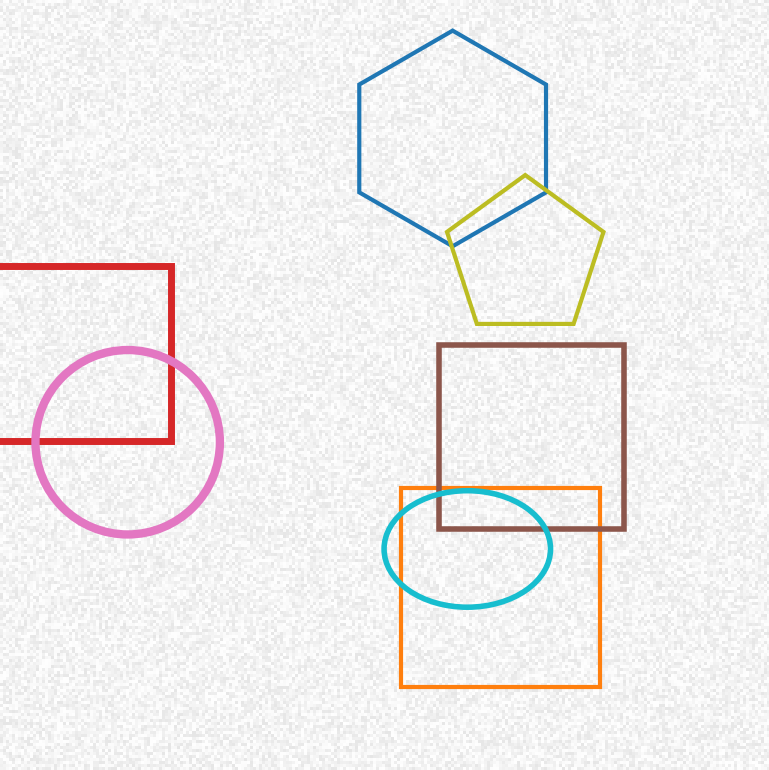[{"shape": "hexagon", "thickness": 1.5, "radius": 0.7, "center": [0.588, 0.82]}, {"shape": "square", "thickness": 1.5, "radius": 0.65, "center": [0.65, 0.237]}, {"shape": "square", "thickness": 2.5, "radius": 0.57, "center": [0.108, 0.541]}, {"shape": "square", "thickness": 2, "radius": 0.6, "center": [0.69, 0.433]}, {"shape": "circle", "thickness": 3, "radius": 0.6, "center": [0.166, 0.426]}, {"shape": "pentagon", "thickness": 1.5, "radius": 0.53, "center": [0.682, 0.666]}, {"shape": "oval", "thickness": 2, "radius": 0.54, "center": [0.607, 0.287]}]